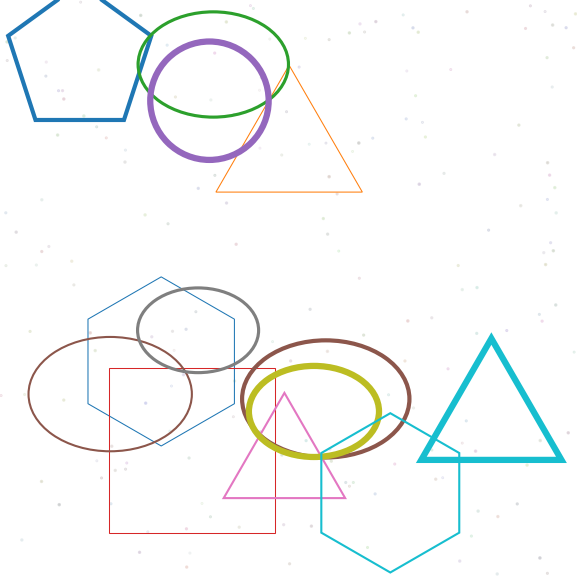[{"shape": "hexagon", "thickness": 0.5, "radius": 0.73, "center": [0.279, 0.373]}, {"shape": "pentagon", "thickness": 2, "radius": 0.65, "center": [0.138, 0.897]}, {"shape": "triangle", "thickness": 0.5, "radius": 0.73, "center": [0.501, 0.74]}, {"shape": "oval", "thickness": 1.5, "radius": 0.65, "center": [0.369, 0.887]}, {"shape": "square", "thickness": 0.5, "radius": 0.72, "center": [0.332, 0.219]}, {"shape": "circle", "thickness": 3, "radius": 0.51, "center": [0.363, 0.825]}, {"shape": "oval", "thickness": 1, "radius": 0.71, "center": [0.191, 0.317]}, {"shape": "oval", "thickness": 2, "radius": 0.72, "center": [0.564, 0.308]}, {"shape": "triangle", "thickness": 1, "radius": 0.61, "center": [0.492, 0.197]}, {"shape": "oval", "thickness": 1.5, "radius": 0.52, "center": [0.343, 0.427]}, {"shape": "oval", "thickness": 3, "radius": 0.56, "center": [0.544, 0.287]}, {"shape": "hexagon", "thickness": 1, "radius": 0.69, "center": [0.676, 0.146]}, {"shape": "triangle", "thickness": 3, "radius": 0.7, "center": [0.851, 0.273]}]